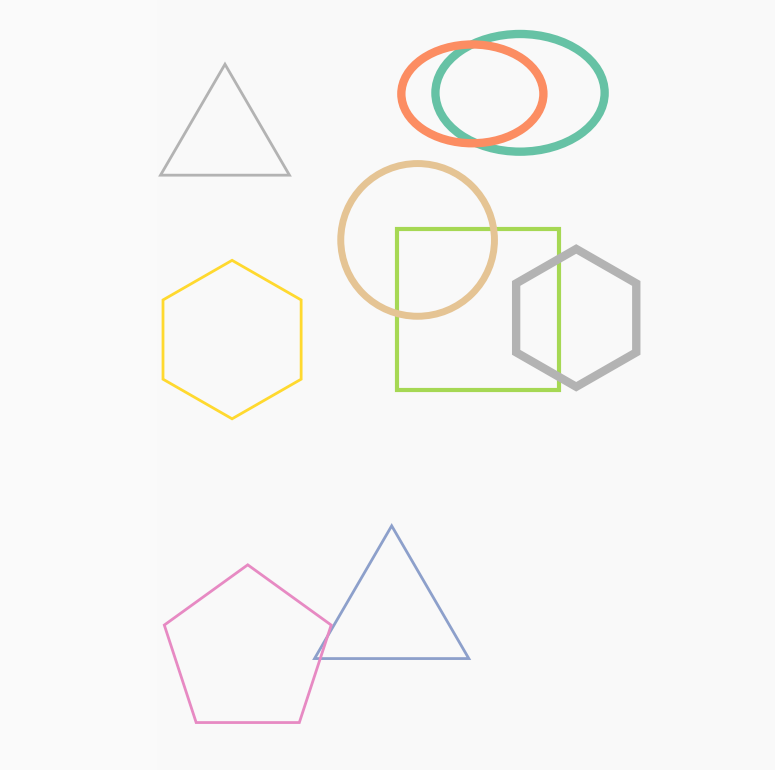[{"shape": "oval", "thickness": 3, "radius": 0.55, "center": [0.671, 0.879]}, {"shape": "oval", "thickness": 3, "radius": 0.46, "center": [0.61, 0.878]}, {"shape": "triangle", "thickness": 1, "radius": 0.57, "center": [0.505, 0.202]}, {"shape": "pentagon", "thickness": 1, "radius": 0.57, "center": [0.32, 0.153]}, {"shape": "square", "thickness": 1.5, "radius": 0.52, "center": [0.617, 0.598]}, {"shape": "hexagon", "thickness": 1, "radius": 0.51, "center": [0.299, 0.559]}, {"shape": "circle", "thickness": 2.5, "radius": 0.5, "center": [0.539, 0.688]}, {"shape": "hexagon", "thickness": 3, "radius": 0.45, "center": [0.743, 0.587]}, {"shape": "triangle", "thickness": 1, "radius": 0.48, "center": [0.29, 0.821]}]